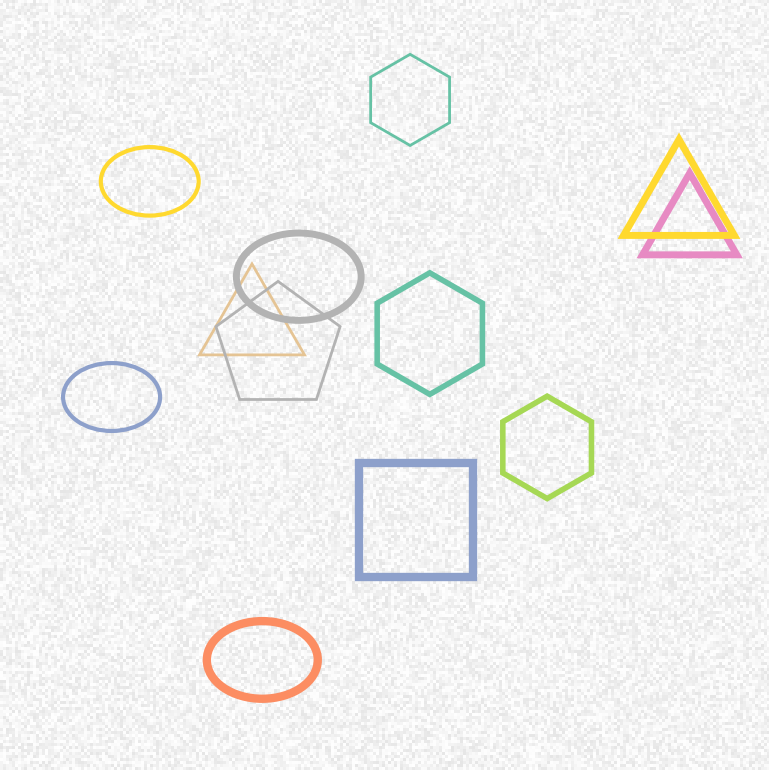[{"shape": "hexagon", "thickness": 2, "radius": 0.39, "center": [0.558, 0.567]}, {"shape": "hexagon", "thickness": 1, "radius": 0.3, "center": [0.533, 0.87]}, {"shape": "oval", "thickness": 3, "radius": 0.36, "center": [0.341, 0.143]}, {"shape": "square", "thickness": 3, "radius": 0.37, "center": [0.541, 0.324]}, {"shape": "oval", "thickness": 1.5, "radius": 0.32, "center": [0.145, 0.484]}, {"shape": "triangle", "thickness": 2.5, "radius": 0.35, "center": [0.896, 0.704]}, {"shape": "hexagon", "thickness": 2, "radius": 0.33, "center": [0.711, 0.419]}, {"shape": "triangle", "thickness": 2.5, "radius": 0.42, "center": [0.882, 0.736]}, {"shape": "oval", "thickness": 1.5, "radius": 0.32, "center": [0.194, 0.764]}, {"shape": "triangle", "thickness": 1, "radius": 0.39, "center": [0.327, 0.578]}, {"shape": "pentagon", "thickness": 1, "radius": 0.42, "center": [0.361, 0.55]}, {"shape": "oval", "thickness": 2.5, "radius": 0.41, "center": [0.388, 0.641]}]